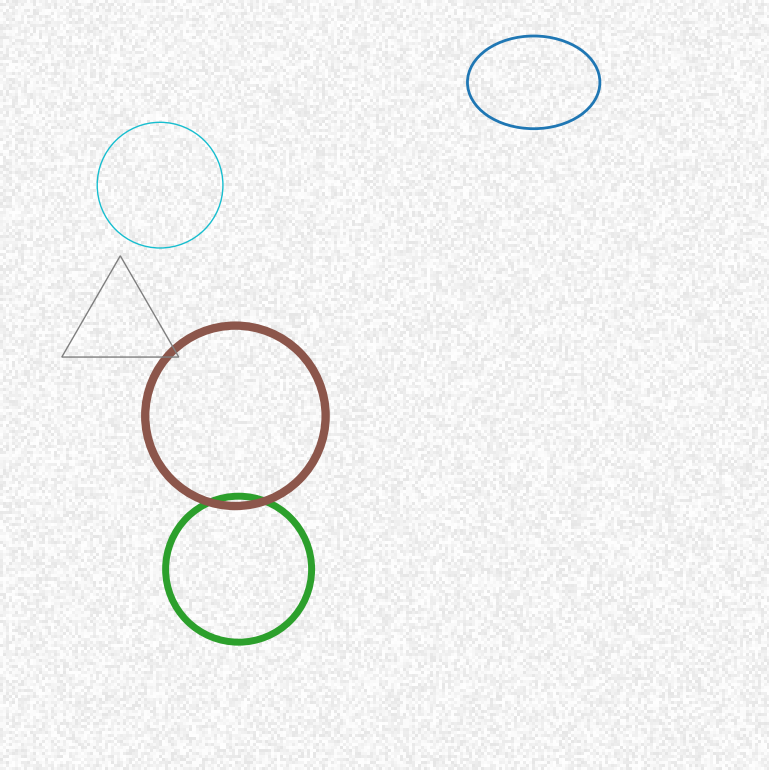[{"shape": "oval", "thickness": 1, "radius": 0.43, "center": [0.693, 0.893]}, {"shape": "circle", "thickness": 2.5, "radius": 0.47, "center": [0.31, 0.261]}, {"shape": "circle", "thickness": 3, "radius": 0.59, "center": [0.306, 0.46]}, {"shape": "triangle", "thickness": 0.5, "radius": 0.44, "center": [0.156, 0.58]}, {"shape": "circle", "thickness": 0.5, "radius": 0.41, "center": [0.208, 0.76]}]